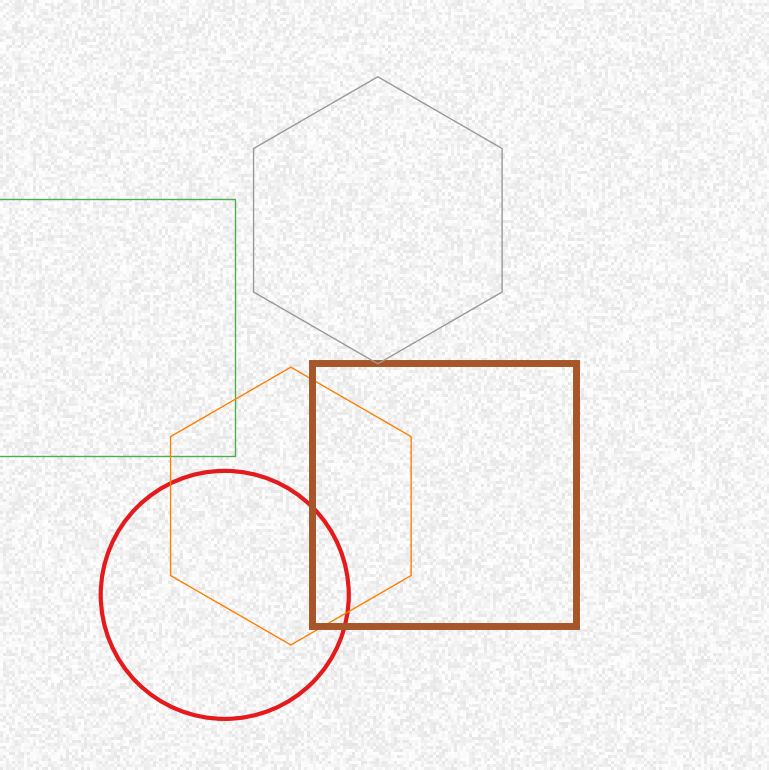[{"shape": "circle", "thickness": 1.5, "radius": 0.81, "center": [0.292, 0.227]}, {"shape": "square", "thickness": 0.5, "radius": 0.83, "center": [0.138, 0.575]}, {"shape": "hexagon", "thickness": 0.5, "radius": 0.9, "center": [0.378, 0.343]}, {"shape": "square", "thickness": 2.5, "radius": 0.86, "center": [0.577, 0.358]}, {"shape": "hexagon", "thickness": 0.5, "radius": 0.93, "center": [0.491, 0.714]}]